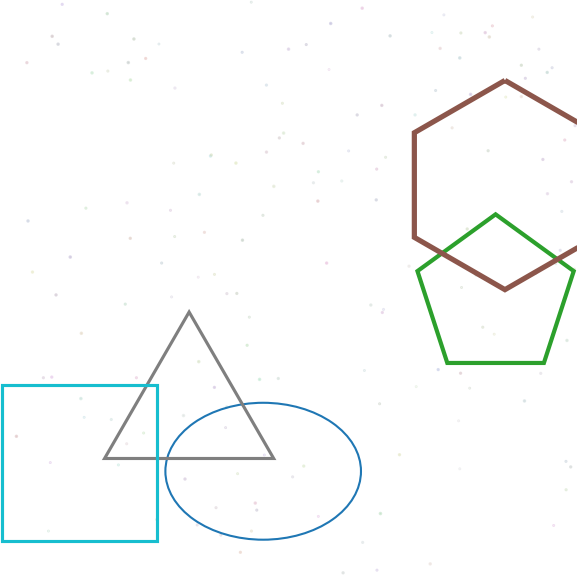[{"shape": "oval", "thickness": 1, "radius": 0.85, "center": [0.456, 0.183]}, {"shape": "pentagon", "thickness": 2, "radius": 0.71, "center": [0.858, 0.486]}, {"shape": "hexagon", "thickness": 2.5, "radius": 0.91, "center": [0.874, 0.679]}, {"shape": "triangle", "thickness": 1.5, "radius": 0.85, "center": [0.327, 0.29]}, {"shape": "square", "thickness": 1.5, "radius": 0.67, "center": [0.138, 0.198]}]